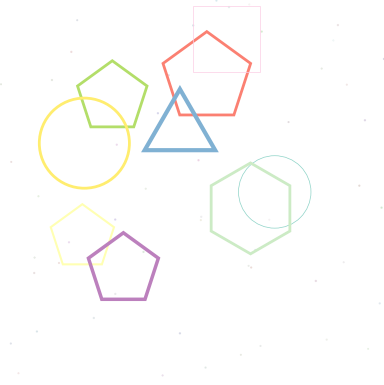[{"shape": "circle", "thickness": 0.5, "radius": 0.47, "center": [0.714, 0.501]}, {"shape": "pentagon", "thickness": 1.5, "radius": 0.43, "center": [0.214, 0.383]}, {"shape": "pentagon", "thickness": 2, "radius": 0.6, "center": [0.537, 0.798]}, {"shape": "triangle", "thickness": 3, "radius": 0.53, "center": [0.467, 0.663]}, {"shape": "pentagon", "thickness": 2, "radius": 0.47, "center": [0.292, 0.747]}, {"shape": "square", "thickness": 0.5, "radius": 0.43, "center": [0.588, 0.898]}, {"shape": "pentagon", "thickness": 2.5, "radius": 0.48, "center": [0.321, 0.3]}, {"shape": "hexagon", "thickness": 2, "radius": 0.59, "center": [0.651, 0.459]}, {"shape": "circle", "thickness": 2, "radius": 0.59, "center": [0.219, 0.628]}]